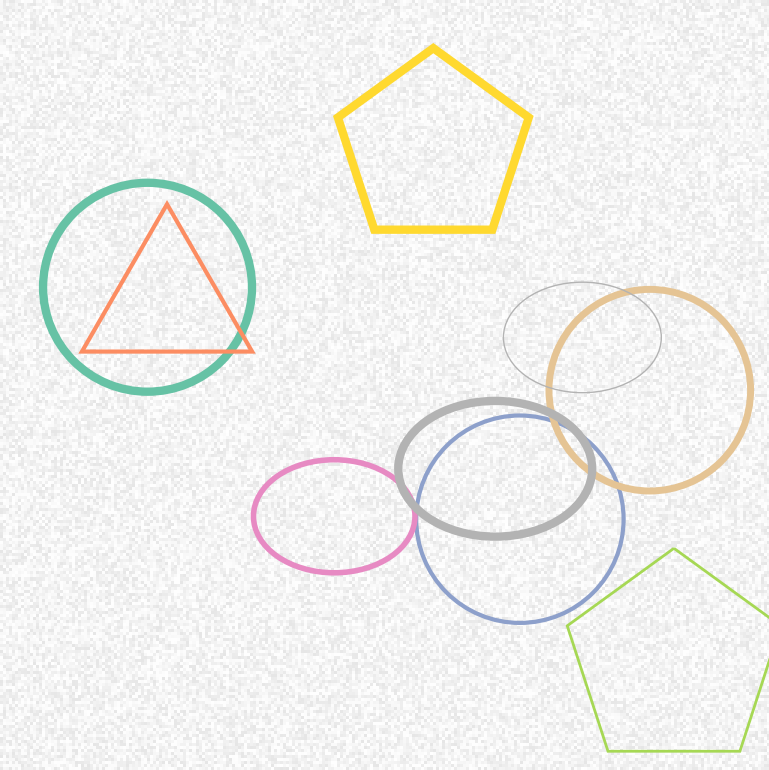[{"shape": "circle", "thickness": 3, "radius": 0.68, "center": [0.192, 0.627]}, {"shape": "triangle", "thickness": 1.5, "radius": 0.64, "center": [0.217, 0.607]}, {"shape": "circle", "thickness": 1.5, "radius": 0.67, "center": [0.675, 0.326]}, {"shape": "oval", "thickness": 2, "radius": 0.52, "center": [0.434, 0.33]}, {"shape": "pentagon", "thickness": 1, "radius": 0.73, "center": [0.875, 0.142]}, {"shape": "pentagon", "thickness": 3, "radius": 0.65, "center": [0.563, 0.807]}, {"shape": "circle", "thickness": 2.5, "radius": 0.65, "center": [0.844, 0.493]}, {"shape": "oval", "thickness": 0.5, "radius": 0.51, "center": [0.756, 0.562]}, {"shape": "oval", "thickness": 3, "radius": 0.63, "center": [0.643, 0.391]}]